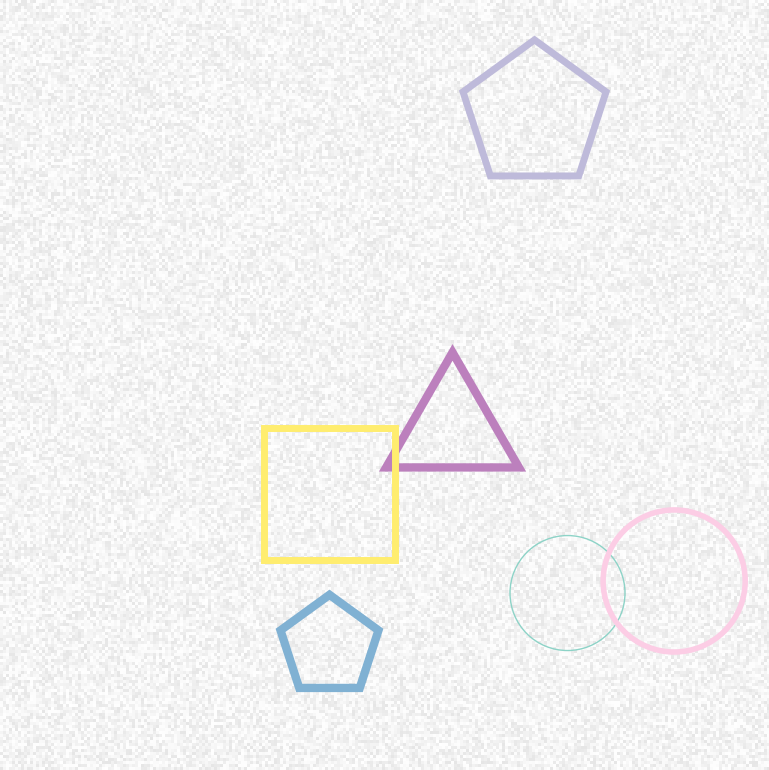[{"shape": "circle", "thickness": 0.5, "radius": 0.37, "center": [0.737, 0.23]}, {"shape": "pentagon", "thickness": 2.5, "radius": 0.49, "center": [0.694, 0.851]}, {"shape": "pentagon", "thickness": 3, "radius": 0.33, "center": [0.428, 0.161]}, {"shape": "circle", "thickness": 2, "radius": 0.46, "center": [0.876, 0.245]}, {"shape": "triangle", "thickness": 3, "radius": 0.5, "center": [0.588, 0.443]}, {"shape": "square", "thickness": 2.5, "radius": 0.43, "center": [0.428, 0.358]}]